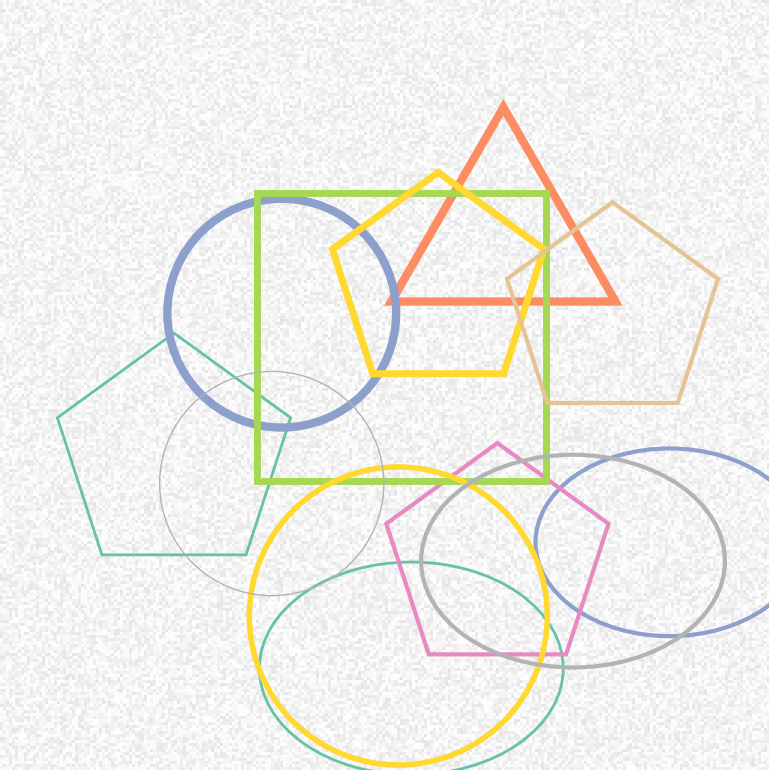[{"shape": "oval", "thickness": 1, "radius": 0.99, "center": [0.534, 0.132]}, {"shape": "pentagon", "thickness": 1, "radius": 0.8, "center": [0.226, 0.408]}, {"shape": "triangle", "thickness": 3, "radius": 0.84, "center": [0.654, 0.692]}, {"shape": "circle", "thickness": 3, "radius": 0.74, "center": [0.366, 0.593]}, {"shape": "oval", "thickness": 1.5, "radius": 0.87, "center": [0.87, 0.296]}, {"shape": "pentagon", "thickness": 1.5, "radius": 0.76, "center": [0.646, 0.273]}, {"shape": "square", "thickness": 2.5, "radius": 0.94, "center": [0.521, 0.563]}, {"shape": "pentagon", "thickness": 2.5, "radius": 0.72, "center": [0.569, 0.632]}, {"shape": "circle", "thickness": 2, "radius": 0.97, "center": [0.517, 0.2]}, {"shape": "pentagon", "thickness": 1.5, "radius": 0.72, "center": [0.795, 0.593]}, {"shape": "circle", "thickness": 0.5, "radius": 0.73, "center": [0.353, 0.372]}, {"shape": "oval", "thickness": 1.5, "radius": 0.99, "center": [0.744, 0.271]}]